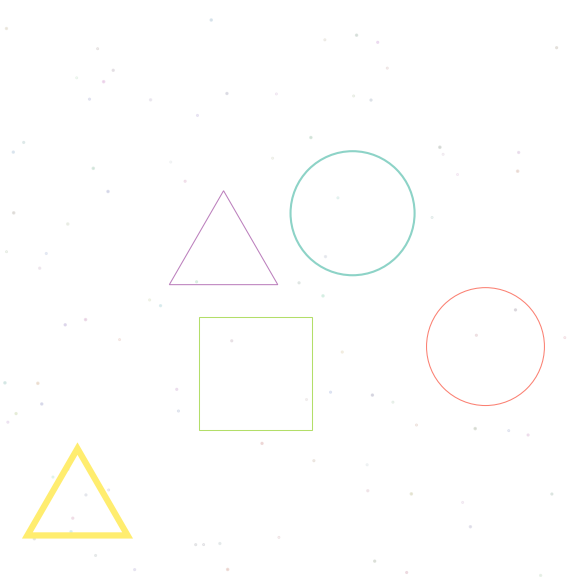[{"shape": "circle", "thickness": 1, "radius": 0.54, "center": [0.61, 0.63]}, {"shape": "circle", "thickness": 0.5, "radius": 0.51, "center": [0.841, 0.399]}, {"shape": "square", "thickness": 0.5, "radius": 0.49, "center": [0.443, 0.352]}, {"shape": "triangle", "thickness": 0.5, "radius": 0.54, "center": [0.387, 0.56]}, {"shape": "triangle", "thickness": 3, "radius": 0.5, "center": [0.134, 0.122]}]